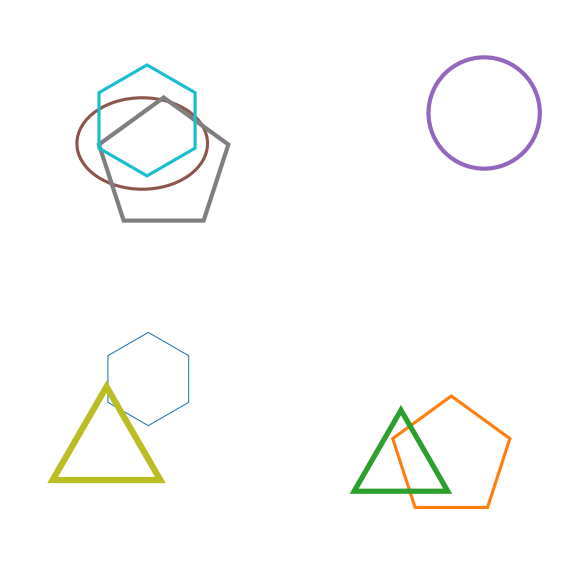[{"shape": "hexagon", "thickness": 0.5, "radius": 0.4, "center": [0.257, 0.343]}, {"shape": "pentagon", "thickness": 1.5, "radius": 0.53, "center": [0.781, 0.207]}, {"shape": "triangle", "thickness": 2.5, "radius": 0.47, "center": [0.694, 0.195]}, {"shape": "circle", "thickness": 2, "radius": 0.48, "center": [0.838, 0.803]}, {"shape": "oval", "thickness": 1.5, "radius": 0.57, "center": [0.246, 0.751]}, {"shape": "pentagon", "thickness": 2, "radius": 0.59, "center": [0.283, 0.712]}, {"shape": "triangle", "thickness": 3, "radius": 0.54, "center": [0.184, 0.222]}, {"shape": "hexagon", "thickness": 1.5, "radius": 0.48, "center": [0.255, 0.791]}]